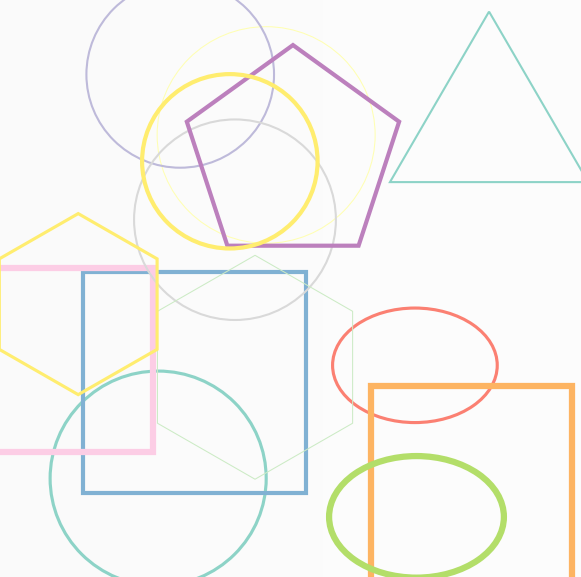[{"shape": "circle", "thickness": 1.5, "radius": 0.93, "center": [0.272, 0.171]}, {"shape": "triangle", "thickness": 1, "radius": 0.98, "center": [0.841, 0.782]}, {"shape": "circle", "thickness": 0.5, "radius": 0.94, "center": [0.458, 0.765]}, {"shape": "circle", "thickness": 1, "radius": 0.81, "center": [0.31, 0.87]}, {"shape": "oval", "thickness": 1.5, "radius": 0.71, "center": [0.714, 0.367]}, {"shape": "square", "thickness": 2, "radius": 0.96, "center": [0.335, 0.337]}, {"shape": "square", "thickness": 3, "radius": 0.86, "center": [0.811, 0.158]}, {"shape": "oval", "thickness": 3, "radius": 0.75, "center": [0.717, 0.104]}, {"shape": "square", "thickness": 3, "radius": 0.8, "center": [0.103, 0.376]}, {"shape": "circle", "thickness": 1, "radius": 0.87, "center": [0.404, 0.619]}, {"shape": "pentagon", "thickness": 2, "radius": 0.96, "center": [0.504, 0.729]}, {"shape": "hexagon", "thickness": 0.5, "radius": 0.97, "center": [0.439, 0.363]}, {"shape": "hexagon", "thickness": 1.5, "radius": 0.78, "center": [0.135, 0.473]}, {"shape": "circle", "thickness": 2, "radius": 0.75, "center": [0.395, 0.72]}]